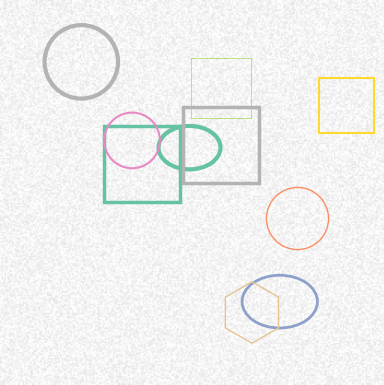[{"shape": "square", "thickness": 2.5, "radius": 0.5, "center": [0.369, 0.573]}, {"shape": "oval", "thickness": 3, "radius": 0.4, "center": [0.492, 0.617]}, {"shape": "circle", "thickness": 1, "radius": 0.4, "center": [0.773, 0.432]}, {"shape": "oval", "thickness": 2, "radius": 0.49, "center": [0.727, 0.217]}, {"shape": "circle", "thickness": 1.5, "radius": 0.36, "center": [0.343, 0.635]}, {"shape": "square", "thickness": 0.5, "radius": 0.39, "center": [0.574, 0.771]}, {"shape": "square", "thickness": 1.5, "radius": 0.36, "center": [0.9, 0.726]}, {"shape": "hexagon", "thickness": 1, "radius": 0.4, "center": [0.654, 0.188]}, {"shape": "circle", "thickness": 3, "radius": 0.48, "center": [0.211, 0.839]}, {"shape": "square", "thickness": 2.5, "radius": 0.49, "center": [0.573, 0.624]}]